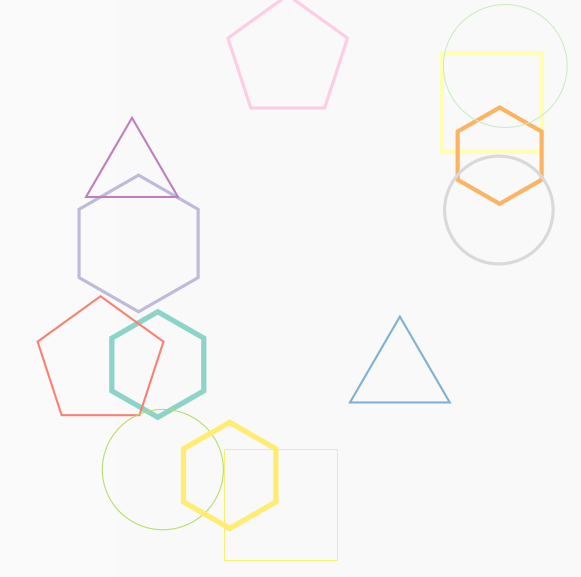[{"shape": "hexagon", "thickness": 2.5, "radius": 0.46, "center": [0.271, 0.368]}, {"shape": "square", "thickness": 2, "radius": 0.43, "center": [0.846, 0.822]}, {"shape": "hexagon", "thickness": 1.5, "radius": 0.59, "center": [0.238, 0.578]}, {"shape": "pentagon", "thickness": 1, "radius": 0.57, "center": [0.173, 0.372]}, {"shape": "triangle", "thickness": 1, "radius": 0.5, "center": [0.688, 0.352]}, {"shape": "hexagon", "thickness": 2, "radius": 0.42, "center": [0.86, 0.73]}, {"shape": "circle", "thickness": 0.5, "radius": 0.52, "center": [0.28, 0.186]}, {"shape": "pentagon", "thickness": 1.5, "radius": 0.54, "center": [0.495, 0.9]}, {"shape": "circle", "thickness": 1.5, "radius": 0.47, "center": [0.858, 0.635]}, {"shape": "triangle", "thickness": 1, "radius": 0.46, "center": [0.227, 0.704]}, {"shape": "circle", "thickness": 0.5, "radius": 0.53, "center": [0.869, 0.885]}, {"shape": "hexagon", "thickness": 2.5, "radius": 0.46, "center": [0.395, 0.176]}, {"shape": "square", "thickness": 0.5, "radius": 0.48, "center": [0.482, 0.125]}]